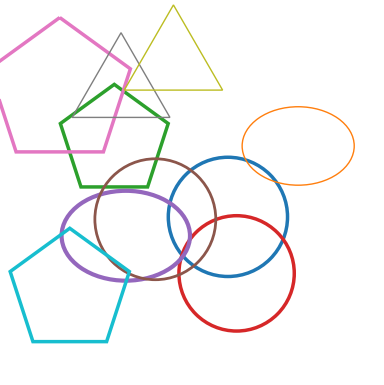[{"shape": "circle", "thickness": 2.5, "radius": 0.77, "center": [0.592, 0.437]}, {"shape": "oval", "thickness": 1, "radius": 0.73, "center": [0.774, 0.621]}, {"shape": "pentagon", "thickness": 2.5, "radius": 0.74, "center": [0.297, 0.634]}, {"shape": "circle", "thickness": 2.5, "radius": 0.75, "center": [0.615, 0.29]}, {"shape": "oval", "thickness": 3, "radius": 0.83, "center": [0.327, 0.388]}, {"shape": "circle", "thickness": 2, "radius": 0.79, "center": [0.403, 0.431]}, {"shape": "pentagon", "thickness": 2.5, "radius": 0.96, "center": [0.155, 0.762]}, {"shape": "triangle", "thickness": 1, "radius": 0.73, "center": [0.314, 0.768]}, {"shape": "triangle", "thickness": 1, "radius": 0.74, "center": [0.45, 0.84]}, {"shape": "pentagon", "thickness": 2.5, "radius": 0.81, "center": [0.181, 0.244]}]